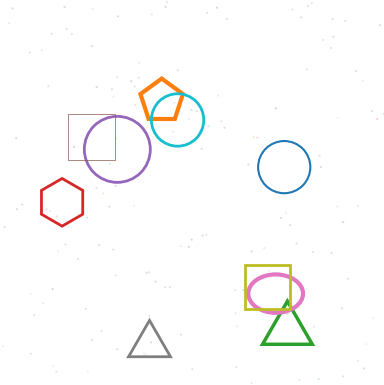[{"shape": "circle", "thickness": 1.5, "radius": 0.34, "center": [0.738, 0.566]}, {"shape": "pentagon", "thickness": 3, "radius": 0.29, "center": [0.42, 0.738]}, {"shape": "triangle", "thickness": 2.5, "radius": 0.37, "center": [0.747, 0.143]}, {"shape": "hexagon", "thickness": 2, "radius": 0.31, "center": [0.161, 0.475]}, {"shape": "circle", "thickness": 2, "radius": 0.43, "center": [0.305, 0.612]}, {"shape": "square", "thickness": 0.5, "radius": 0.3, "center": [0.238, 0.644]}, {"shape": "oval", "thickness": 3, "radius": 0.36, "center": [0.716, 0.237]}, {"shape": "triangle", "thickness": 2, "radius": 0.31, "center": [0.388, 0.105]}, {"shape": "square", "thickness": 2, "radius": 0.29, "center": [0.694, 0.254]}, {"shape": "circle", "thickness": 2, "radius": 0.34, "center": [0.461, 0.688]}]